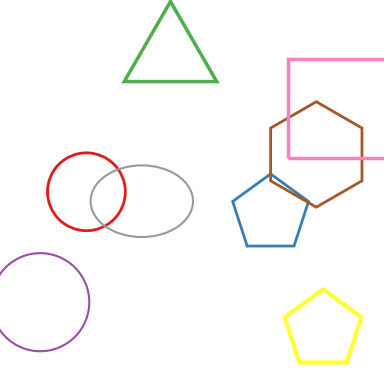[{"shape": "circle", "thickness": 2, "radius": 0.51, "center": [0.224, 0.502]}, {"shape": "pentagon", "thickness": 2, "radius": 0.52, "center": [0.703, 0.445]}, {"shape": "triangle", "thickness": 2.5, "radius": 0.69, "center": [0.443, 0.857]}, {"shape": "circle", "thickness": 1.5, "radius": 0.64, "center": [0.104, 0.215]}, {"shape": "pentagon", "thickness": 3, "radius": 0.52, "center": [0.839, 0.144]}, {"shape": "hexagon", "thickness": 2, "radius": 0.68, "center": [0.822, 0.599]}, {"shape": "square", "thickness": 2.5, "radius": 0.64, "center": [0.877, 0.719]}, {"shape": "oval", "thickness": 1.5, "radius": 0.66, "center": [0.368, 0.477]}]